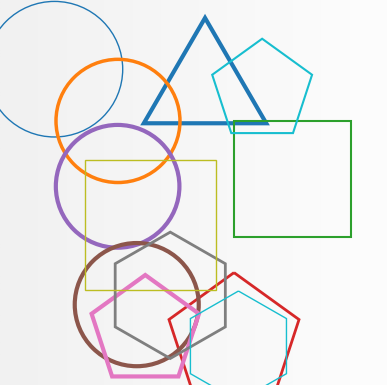[{"shape": "circle", "thickness": 1, "radius": 0.88, "center": [0.141, 0.82]}, {"shape": "triangle", "thickness": 3, "radius": 0.91, "center": [0.529, 0.771]}, {"shape": "circle", "thickness": 2.5, "radius": 0.8, "center": [0.304, 0.686]}, {"shape": "square", "thickness": 1.5, "radius": 0.76, "center": [0.755, 0.536]}, {"shape": "pentagon", "thickness": 2, "radius": 0.88, "center": [0.604, 0.115]}, {"shape": "circle", "thickness": 3, "radius": 0.8, "center": [0.304, 0.516]}, {"shape": "circle", "thickness": 3, "radius": 0.8, "center": [0.353, 0.209]}, {"shape": "pentagon", "thickness": 3, "radius": 0.73, "center": [0.375, 0.14]}, {"shape": "hexagon", "thickness": 2, "radius": 0.82, "center": [0.439, 0.233]}, {"shape": "square", "thickness": 1, "radius": 0.84, "center": [0.389, 0.416]}, {"shape": "pentagon", "thickness": 1.5, "radius": 0.68, "center": [0.676, 0.764]}, {"shape": "hexagon", "thickness": 1, "radius": 0.72, "center": [0.615, 0.101]}]